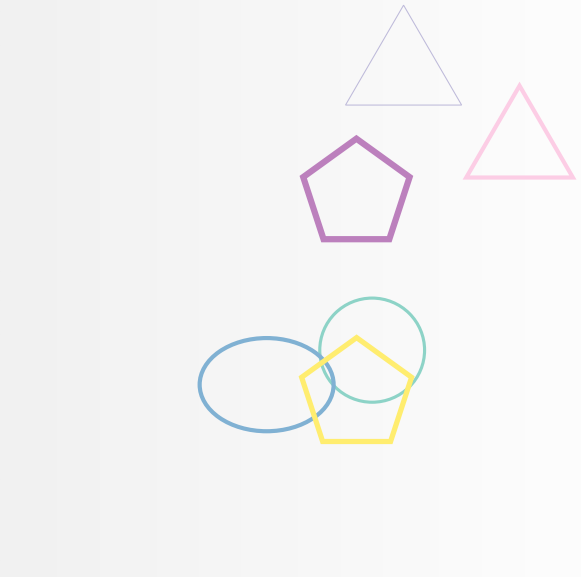[{"shape": "circle", "thickness": 1.5, "radius": 0.45, "center": [0.64, 0.393]}, {"shape": "triangle", "thickness": 0.5, "radius": 0.58, "center": [0.694, 0.875]}, {"shape": "oval", "thickness": 2, "radius": 0.58, "center": [0.459, 0.333]}, {"shape": "triangle", "thickness": 2, "radius": 0.53, "center": [0.894, 0.745]}, {"shape": "pentagon", "thickness": 3, "radius": 0.48, "center": [0.613, 0.663]}, {"shape": "pentagon", "thickness": 2.5, "radius": 0.5, "center": [0.614, 0.315]}]